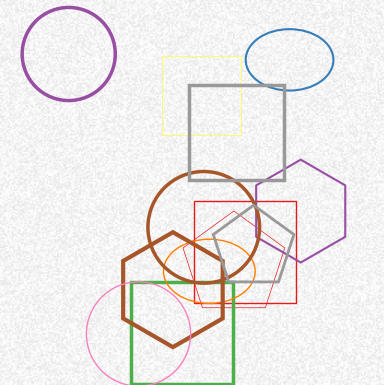[{"shape": "pentagon", "thickness": 0.5, "radius": 0.69, "center": [0.608, 0.313]}, {"shape": "square", "thickness": 1, "radius": 0.66, "center": [0.636, 0.345]}, {"shape": "oval", "thickness": 1.5, "radius": 0.57, "center": [0.752, 0.845]}, {"shape": "square", "thickness": 2.5, "radius": 0.66, "center": [0.474, 0.135]}, {"shape": "circle", "thickness": 2.5, "radius": 0.6, "center": [0.179, 0.86]}, {"shape": "hexagon", "thickness": 1.5, "radius": 0.67, "center": [0.781, 0.452]}, {"shape": "oval", "thickness": 1, "radius": 0.6, "center": [0.544, 0.295]}, {"shape": "square", "thickness": 0.5, "radius": 0.51, "center": [0.523, 0.752]}, {"shape": "hexagon", "thickness": 3, "radius": 0.75, "center": [0.449, 0.248]}, {"shape": "circle", "thickness": 2.5, "radius": 0.72, "center": [0.529, 0.41]}, {"shape": "circle", "thickness": 1, "radius": 0.68, "center": [0.36, 0.133]}, {"shape": "square", "thickness": 2.5, "radius": 0.62, "center": [0.614, 0.655]}, {"shape": "pentagon", "thickness": 2, "radius": 0.55, "center": [0.659, 0.357]}]